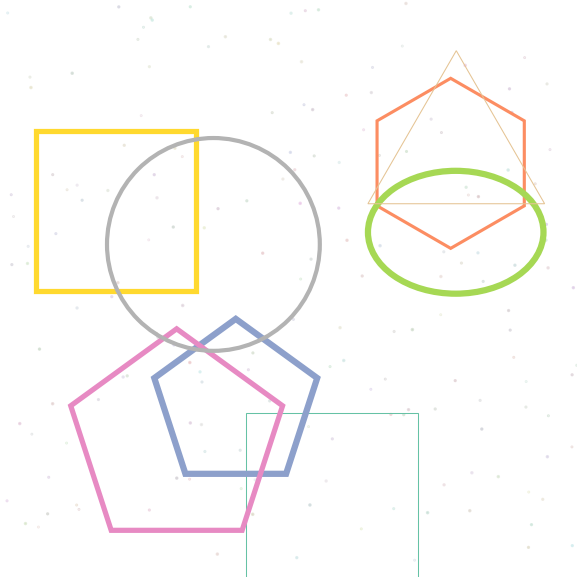[{"shape": "square", "thickness": 0.5, "radius": 0.75, "center": [0.575, 0.135]}, {"shape": "hexagon", "thickness": 1.5, "radius": 0.74, "center": [0.78, 0.716]}, {"shape": "pentagon", "thickness": 3, "radius": 0.74, "center": [0.408, 0.299]}, {"shape": "pentagon", "thickness": 2.5, "radius": 0.96, "center": [0.306, 0.237]}, {"shape": "oval", "thickness": 3, "radius": 0.76, "center": [0.789, 0.597]}, {"shape": "square", "thickness": 2.5, "radius": 0.69, "center": [0.201, 0.633]}, {"shape": "triangle", "thickness": 0.5, "radius": 0.88, "center": [0.79, 0.735]}, {"shape": "circle", "thickness": 2, "radius": 0.92, "center": [0.37, 0.576]}]